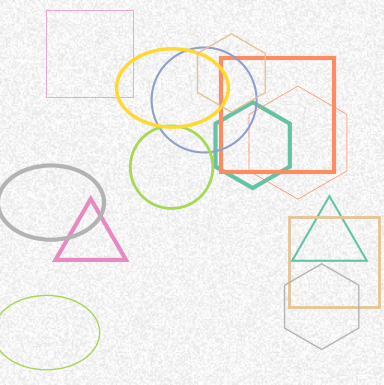[{"shape": "triangle", "thickness": 1.5, "radius": 0.56, "center": [0.856, 0.379]}, {"shape": "hexagon", "thickness": 3, "radius": 0.56, "center": [0.656, 0.623]}, {"shape": "hexagon", "thickness": 0.5, "radius": 0.73, "center": [0.774, 0.63]}, {"shape": "square", "thickness": 3, "radius": 0.74, "center": [0.721, 0.701]}, {"shape": "circle", "thickness": 1.5, "radius": 0.68, "center": [0.53, 0.74]}, {"shape": "triangle", "thickness": 3, "radius": 0.53, "center": [0.236, 0.378]}, {"shape": "square", "thickness": 0.5, "radius": 0.56, "center": [0.233, 0.861]}, {"shape": "oval", "thickness": 1, "radius": 0.69, "center": [0.121, 0.136]}, {"shape": "circle", "thickness": 2, "radius": 0.54, "center": [0.446, 0.566]}, {"shape": "oval", "thickness": 2.5, "radius": 0.73, "center": [0.448, 0.772]}, {"shape": "hexagon", "thickness": 1, "radius": 0.51, "center": [0.601, 0.81]}, {"shape": "square", "thickness": 2, "radius": 0.58, "center": [0.868, 0.32]}, {"shape": "hexagon", "thickness": 1, "radius": 0.56, "center": [0.836, 0.204]}, {"shape": "oval", "thickness": 3, "radius": 0.69, "center": [0.133, 0.474]}]